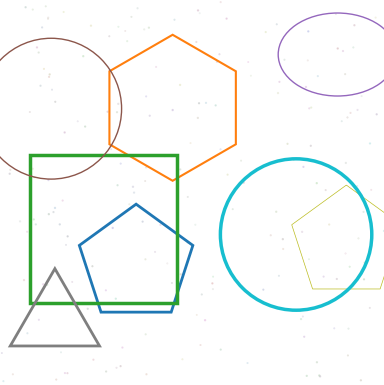[{"shape": "pentagon", "thickness": 2, "radius": 0.78, "center": [0.354, 0.315]}, {"shape": "hexagon", "thickness": 1.5, "radius": 0.95, "center": [0.448, 0.72]}, {"shape": "square", "thickness": 2.5, "radius": 0.96, "center": [0.269, 0.405]}, {"shape": "oval", "thickness": 1, "radius": 0.77, "center": [0.877, 0.858]}, {"shape": "circle", "thickness": 1, "radius": 0.91, "center": [0.133, 0.718]}, {"shape": "triangle", "thickness": 2, "radius": 0.67, "center": [0.143, 0.168]}, {"shape": "pentagon", "thickness": 0.5, "radius": 0.75, "center": [0.9, 0.37]}, {"shape": "circle", "thickness": 2.5, "radius": 0.98, "center": [0.769, 0.391]}]